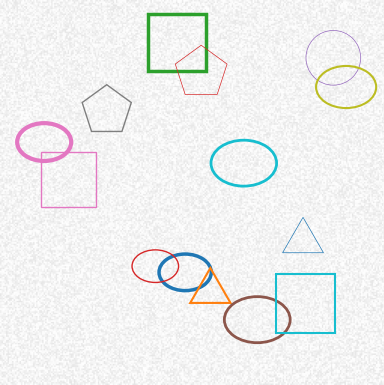[{"shape": "triangle", "thickness": 0.5, "radius": 0.31, "center": [0.787, 0.374]}, {"shape": "oval", "thickness": 2.5, "radius": 0.34, "center": [0.481, 0.293]}, {"shape": "triangle", "thickness": 1.5, "radius": 0.3, "center": [0.546, 0.243]}, {"shape": "square", "thickness": 2.5, "radius": 0.37, "center": [0.46, 0.89]}, {"shape": "pentagon", "thickness": 0.5, "radius": 0.35, "center": [0.523, 0.812]}, {"shape": "oval", "thickness": 1, "radius": 0.3, "center": [0.403, 0.309]}, {"shape": "circle", "thickness": 0.5, "radius": 0.36, "center": [0.866, 0.85]}, {"shape": "oval", "thickness": 2, "radius": 0.43, "center": [0.668, 0.17]}, {"shape": "oval", "thickness": 3, "radius": 0.35, "center": [0.115, 0.631]}, {"shape": "square", "thickness": 1, "radius": 0.35, "center": [0.177, 0.534]}, {"shape": "pentagon", "thickness": 1, "radius": 0.34, "center": [0.277, 0.713]}, {"shape": "oval", "thickness": 1.5, "radius": 0.39, "center": [0.899, 0.774]}, {"shape": "square", "thickness": 1.5, "radius": 0.38, "center": [0.794, 0.212]}, {"shape": "oval", "thickness": 2, "radius": 0.43, "center": [0.633, 0.576]}]